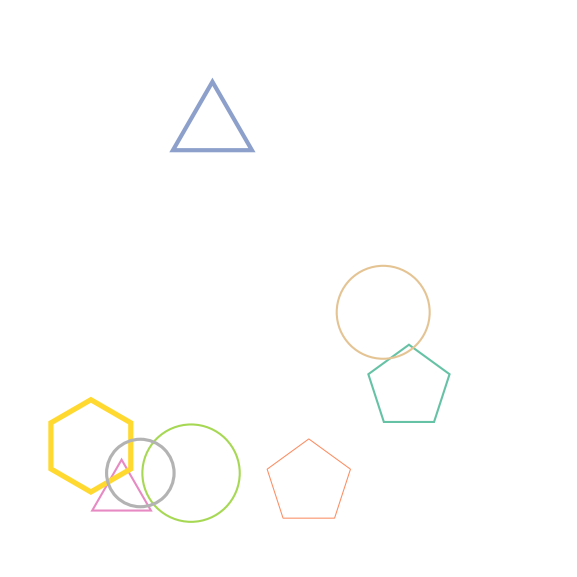[{"shape": "pentagon", "thickness": 1, "radius": 0.37, "center": [0.708, 0.328]}, {"shape": "pentagon", "thickness": 0.5, "radius": 0.38, "center": [0.535, 0.163]}, {"shape": "triangle", "thickness": 2, "radius": 0.39, "center": [0.368, 0.779]}, {"shape": "triangle", "thickness": 1, "radius": 0.29, "center": [0.211, 0.144]}, {"shape": "circle", "thickness": 1, "radius": 0.42, "center": [0.331, 0.18]}, {"shape": "hexagon", "thickness": 2.5, "radius": 0.4, "center": [0.157, 0.227]}, {"shape": "circle", "thickness": 1, "radius": 0.4, "center": [0.664, 0.458]}, {"shape": "circle", "thickness": 1.5, "radius": 0.29, "center": [0.243, 0.18]}]